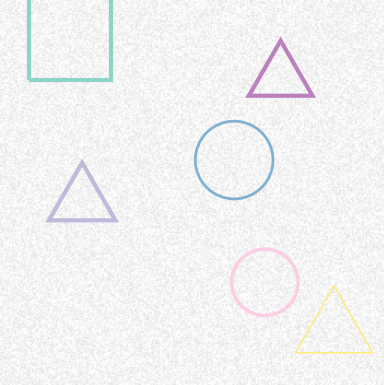[{"shape": "square", "thickness": 3, "radius": 0.53, "center": [0.182, 0.898]}, {"shape": "triangle", "thickness": 3, "radius": 0.5, "center": [0.213, 0.478]}, {"shape": "circle", "thickness": 2, "radius": 0.5, "center": [0.608, 0.584]}, {"shape": "circle", "thickness": 2.5, "radius": 0.43, "center": [0.688, 0.267]}, {"shape": "triangle", "thickness": 3, "radius": 0.48, "center": [0.729, 0.799]}, {"shape": "triangle", "thickness": 1, "radius": 0.58, "center": [0.868, 0.142]}]